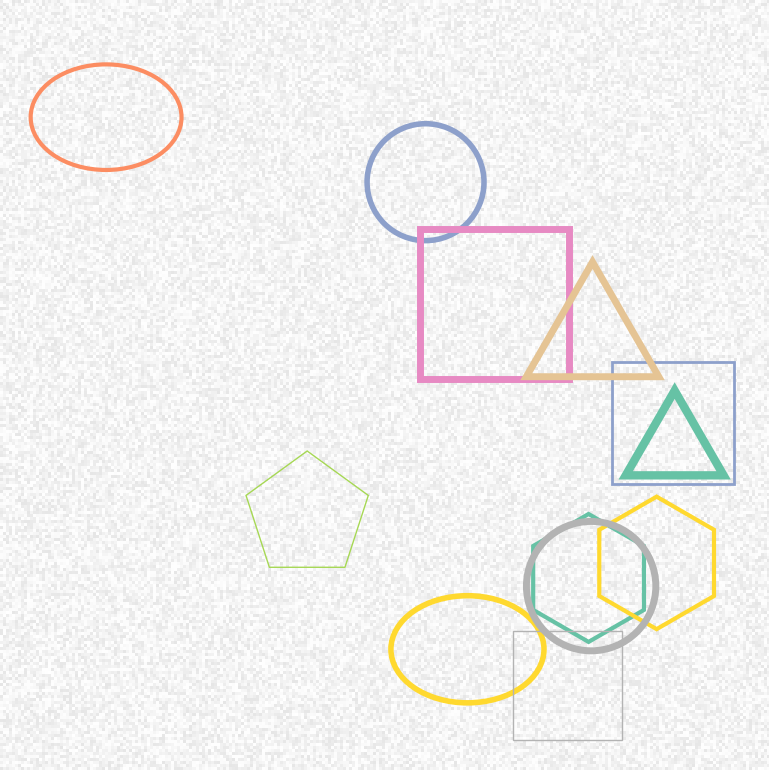[{"shape": "hexagon", "thickness": 1.5, "radius": 0.42, "center": [0.764, 0.249]}, {"shape": "triangle", "thickness": 3, "radius": 0.37, "center": [0.876, 0.419]}, {"shape": "oval", "thickness": 1.5, "radius": 0.49, "center": [0.138, 0.848]}, {"shape": "square", "thickness": 1, "radius": 0.4, "center": [0.874, 0.451]}, {"shape": "circle", "thickness": 2, "radius": 0.38, "center": [0.553, 0.763]}, {"shape": "square", "thickness": 2.5, "radius": 0.49, "center": [0.642, 0.605]}, {"shape": "pentagon", "thickness": 0.5, "radius": 0.42, "center": [0.399, 0.331]}, {"shape": "hexagon", "thickness": 1.5, "radius": 0.43, "center": [0.853, 0.269]}, {"shape": "oval", "thickness": 2, "radius": 0.5, "center": [0.607, 0.157]}, {"shape": "triangle", "thickness": 2.5, "radius": 0.5, "center": [0.77, 0.56]}, {"shape": "circle", "thickness": 2.5, "radius": 0.42, "center": [0.768, 0.239]}, {"shape": "square", "thickness": 0.5, "radius": 0.35, "center": [0.737, 0.109]}]